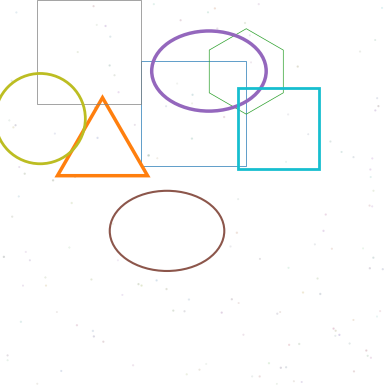[{"shape": "square", "thickness": 0.5, "radius": 0.68, "center": [0.503, 0.705]}, {"shape": "triangle", "thickness": 2.5, "radius": 0.68, "center": [0.266, 0.611]}, {"shape": "hexagon", "thickness": 0.5, "radius": 0.56, "center": [0.64, 0.814]}, {"shape": "oval", "thickness": 2.5, "radius": 0.74, "center": [0.543, 0.815]}, {"shape": "oval", "thickness": 1.5, "radius": 0.74, "center": [0.434, 0.4]}, {"shape": "square", "thickness": 0.5, "radius": 0.68, "center": [0.231, 0.865]}, {"shape": "circle", "thickness": 2, "radius": 0.59, "center": [0.104, 0.692]}, {"shape": "square", "thickness": 2, "radius": 0.53, "center": [0.723, 0.667]}]